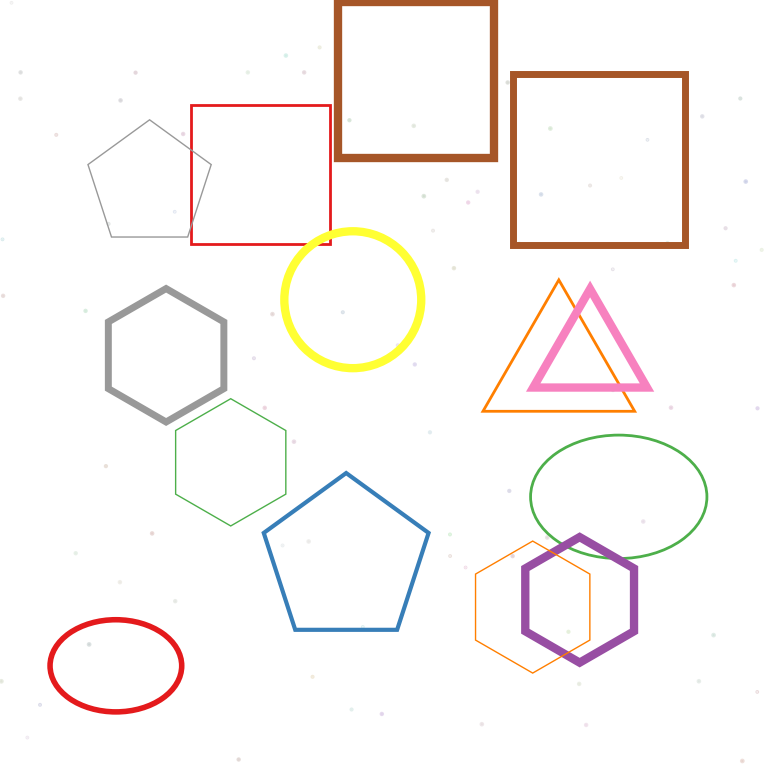[{"shape": "square", "thickness": 1, "radius": 0.45, "center": [0.339, 0.773]}, {"shape": "oval", "thickness": 2, "radius": 0.43, "center": [0.15, 0.135]}, {"shape": "pentagon", "thickness": 1.5, "radius": 0.56, "center": [0.45, 0.273]}, {"shape": "hexagon", "thickness": 0.5, "radius": 0.41, "center": [0.3, 0.4]}, {"shape": "oval", "thickness": 1, "radius": 0.57, "center": [0.804, 0.355]}, {"shape": "hexagon", "thickness": 3, "radius": 0.41, "center": [0.753, 0.221]}, {"shape": "triangle", "thickness": 1, "radius": 0.57, "center": [0.726, 0.523]}, {"shape": "hexagon", "thickness": 0.5, "radius": 0.43, "center": [0.692, 0.212]}, {"shape": "circle", "thickness": 3, "radius": 0.44, "center": [0.458, 0.611]}, {"shape": "square", "thickness": 3, "radius": 0.51, "center": [0.54, 0.896]}, {"shape": "square", "thickness": 2.5, "radius": 0.56, "center": [0.778, 0.793]}, {"shape": "triangle", "thickness": 3, "radius": 0.43, "center": [0.766, 0.539]}, {"shape": "hexagon", "thickness": 2.5, "radius": 0.43, "center": [0.216, 0.539]}, {"shape": "pentagon", "thickness": 0.5, "radius": 0.42, "center": [0.194, 0.76]}]